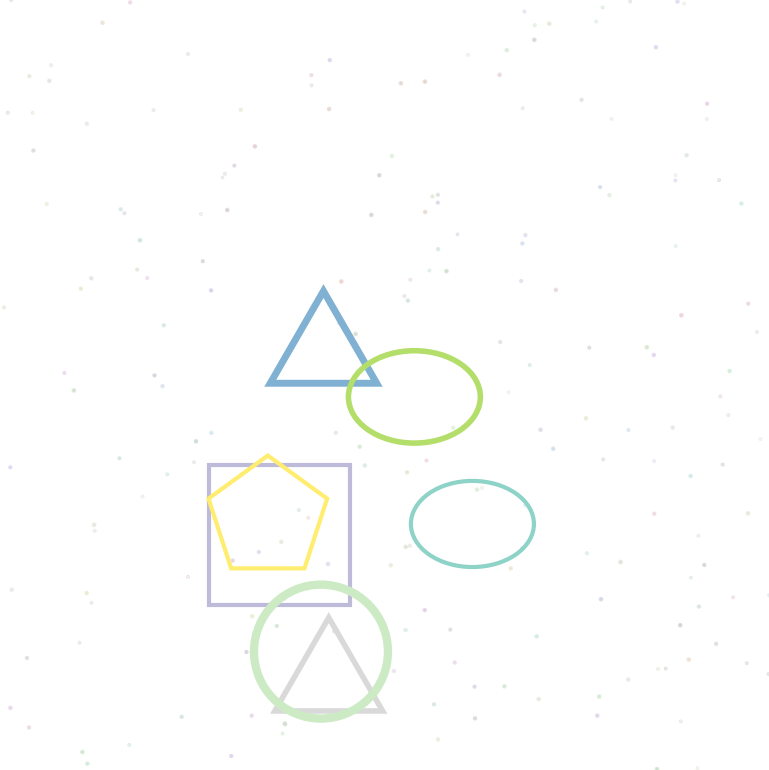[{"shape": "oval", "thickness": 1.5, "radius": 0.4, "center": [0.614, 0.32]}, {"shape": "square", "thickness": 1.5, "radius": 0.46, "center": [0.363, 0.305]}, {"shape": "triangle", "thickness": 2.5, "radius": 0.4, "center": [0.42, 0.542]}, {"shape": "oval", "thickness": 2, "radius": 0.43, "center": [0.538, 0.485]}, {"shape": "triangle", "thickness": 2, "radius": 0.4, "center": [0.427, 0.117]}, {"shape": "circle", "thickness": 3, "radius": 0.43, "center": [0.417, 0.154]}, {"shape": "pentagon", "thickness": 1.5, "radius": 0.4, "center": [0.348, 0.327]}]